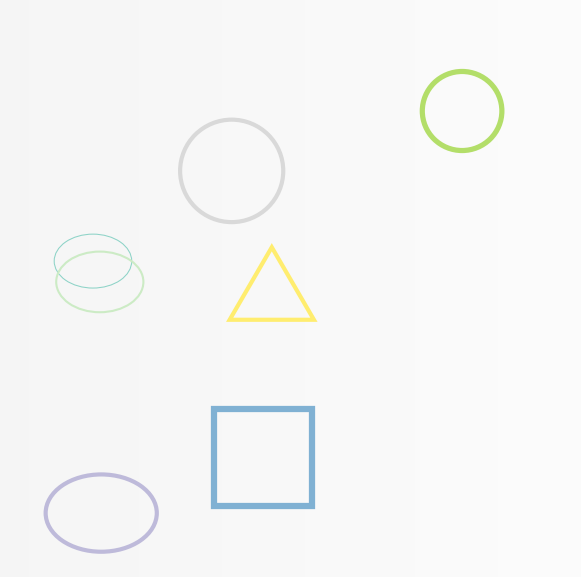[{"shape": "oval", "thickness": 0.5, "radius": 0.33, "center": [0.16, 0.547]}, {"shape": "oval", "thickness": 2, "radius": 0.48, "center": [0.174, 0.111]}, {"shape": "square", "thickness": 3, "radius": 0.42, "center": [0.453, 0.207]}, {"shape": "circle", "thickness": 2.5, "radius": 0.34, "center": [0.795, 0.807]}, {"shape": "circle", "thickness": 2, "radius": 0.44, "center": [0.399, 0.703]}, {"shape": "oval", "thickness": 1, "radius": 0.37, "center": [0.172, 0.511]}, {"shape": "triangle", "thickness": 2, "radius": 0.42, "center": [0.468, 0.487]}]